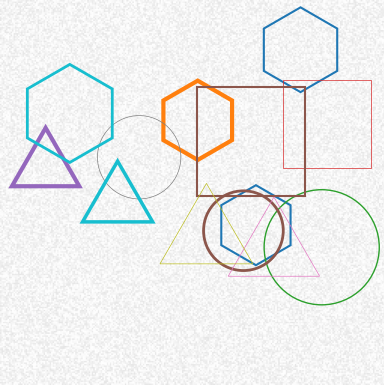[{"shape": "hexagon", "thickness": 1.5, "radius": 0.52, "center": [0.665, 0.415]}, {"shape": "hexagon", "thickness": 1.5, "radius": 0.55, "center": [0.781, 0.871]}, {"shape": "hexagon", "thickness": 3, "radius": 0.51, "center": [0.514, 0.688]}, {"shape": "circle", "thickness": 1, "radius": 0.75, "center": [0.836, 0.358]}, {"shape": "square", "thickness": 0.5, "radius": 0.57, "center": [0.85, 0.679]}, {"shape": "triangle", "thickness": 3, "radius": 0.51, "center": [0.118, 0.567]}, {"shape": "square", "thickness": 1.5, "radius": 0.71, "center": [0.652, 0.632]}, {"shape": "circle", "thickness": 2, "radius": 0.52, "center": [0.632, 0.401]}, {"shape": "triangle", "thickness": 0.5, "radius": 0.69, "center": [0.711, 0.351]}, {"shape": "circle", "thickness": 0.5, "radius": 0.54, "center": [0.361, 0.592]}, {"shape": "triangle", "thickness": 0.5, "radius": 0.7, "center": [0.536, 0.384]}, {"shape": "hexagon", "thickness": 2, "radius": 0.64, "center": [0.181, 0.705]}, {"shape": "triangle", "thickness": 2.5, "radius": 0.53, "center": [0.305, 0.476]}]